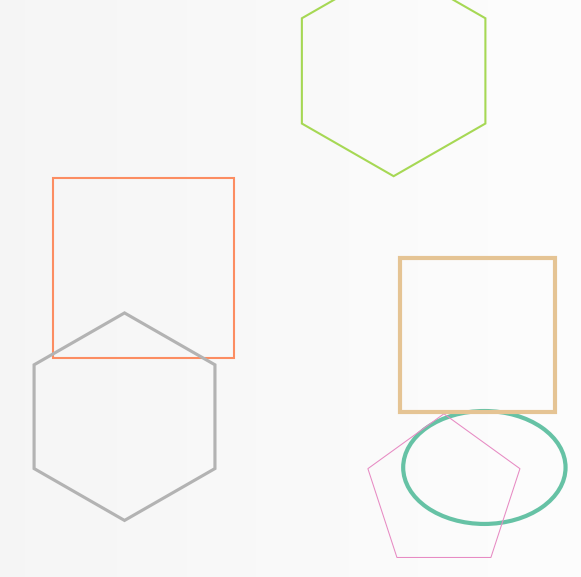[{"shape": "oval", "thickness": 2, "radius": 0.7, "center": [0.833, 0.19]}, {"shape": "square", "thickness": 1, "radius": 0.78, "center": [0.247, 0.535]}, {"shape": "pentagon", "thickness": 0.5, "radius": 0.69, "center": [0.764, 0.145]}, {"shape": "hexagon", "thickness": 1, "radius": 0.91, "center": [0.677, 0.876]}, {"shape": "square", "thickness": 2, "radius": 0.67, "center": [0.821, 0.42]}, {"shape": "hexagon", "thickness": 1.5, "radius": 0.9, "center": [0.214, 0.278]}]